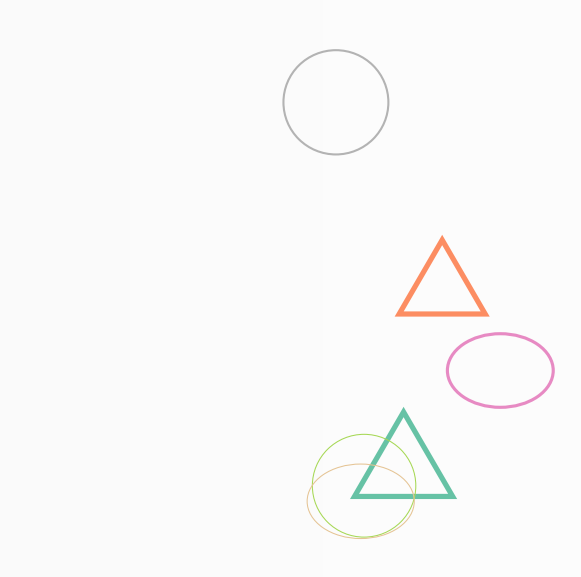[{"shape": "triangle", "thickness": 2.5, "radius": 0.49, "center": [0.694, 0.188]}, {"shape": "triangle", "thickness": 2.5, "radius": 0.43, "center": [0.761, 0.498]}, {"shape": "oval", "thickness": 1.5, "radius": 0.46, "center": [0.861, 0.358]}, {"shape": "circle", "thickness": 0.5, "radius": 0.44, "center": [0.626, 0.158]}, {"shape": "oval", "thickness": 0.5, "radius": 0.46, "center": [0.621, 0.131]}, {"shape": "circle", "thickness": 1, "radius": 0.45, "center": [0.578, 0.822]}]